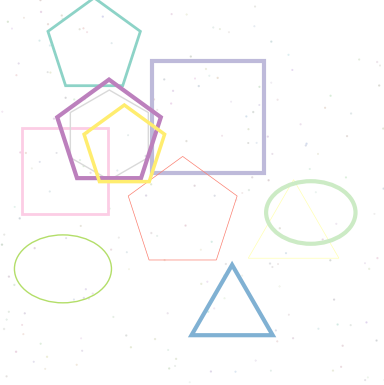[{"shape": "pentagon", "thickness": 2, "radius": 0.63, "center": [0.245, 0.88]}, {"shape": "triangle", "thickness": 0.5, "radius": 0.68, "center": [0.763, 0.397]}, {"shape": "square", "thickness": 3, "radius": 0.73, "center": [0.54, 0.696]}, {"shape": "pentagon", "thickness": 0.5, "radius": 0.74, "center": [0.475, 0.445]}, {"shape": "triangle", "thickness": 3, "radius": 0.61, "center": [0.603, 0.19]}, {"shape": "oval", "thickness": 1, "radius": 0.63, "center": [0.164, 0.302]}, {"shape": "square", "thickness": 2, "radius": 0.56, "center": [0.17, 0.555]}, {"shape": "hexagon", "thickness": 1, "radius": 0.58, "center": [0.284, 0.649]}, {"shape": "pentagon", "thickness": 3, "radius": 0.71, "center": [0.283, 0.652]}, {"shape": "oval", "thickness": 3, "radius": 0.58, "center": [0.807, 0.448]}, {"shape": "pentagon", "thickness": 2.5, "radius": 0.55, "center": [0.323, 0.617]}]